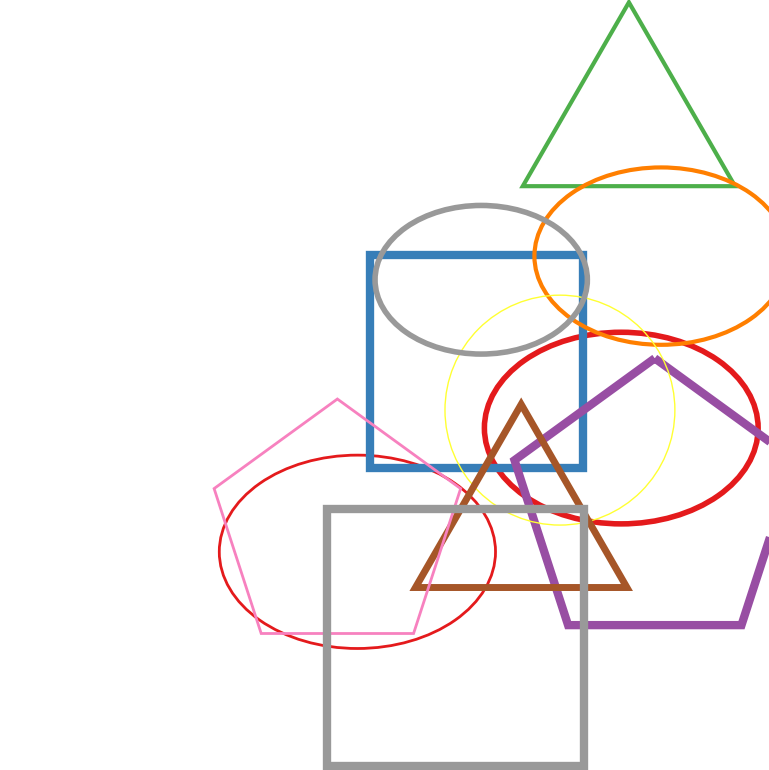[{"shape": "oval", "thickness": 2, "radius": 0.89, "center": [0.807, 0.444]}, {"shape": "oval", "thickness": 1, "radius": 0.9, "center": [0.464, 0.283]}, {"shape": "square", "thickness": 3, "radius": 0.69, "center": [0.619, 0.53]}, {"shape": "triangle", "thickness": 1.5, "radius": 0.8, "center": [0.817, 0.838]}, {"shape": "pentagon", "thickness": 3, "radius": 0.96, "center": [0.85, 0.343]}, {"shape": "oval", "thickness": 1.5, "radius": 0.82, "center": [0.859, 0.667]}, {"shape": "circle", "thickness": 0.5, "radius": 0.75, "center": [0.727, 0.467]}, {"shape": "triangle", "thickness": 2.5, "radius": 0.79, "center": [0.677, 0.316]}, {"shape": "pentagon", "thickness": 1, "radius": 0.84, "center": [0.438, 0.313]}, {"shape": "oval", "thickness": 2, "radius": 0.69, "center": [0.625, 0.637]}, {"shape": "square", "thickness": 3, "radius": 0.83, "center": [0.591, 0.172]}]